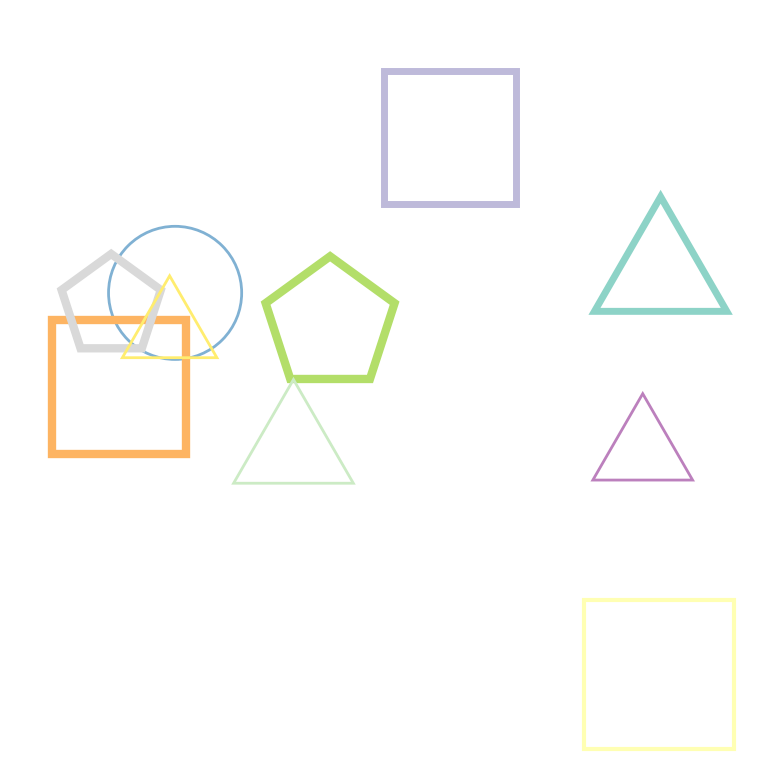[{"shape": "triangle", "thickness": 2.5, "radius": 0.5, "center": [0.858, 0.645]}, {"shape": "square", "thickness": 1.5, "radius": 0.49, "center": [0.856, 0.124]}, {"shape": "square", "thickness": 2.5, "radius": 0.43, "center": [0.584, 0.821]}, {"shape": "circle", "thickness": 1, "radius": 0.43, "center": [0.227, 0.62]}, {"shape": "square", "thickness": 3, "radius": 0.44, "center": [0.155, 0.498]}, {"shape": "pentagon", "thickness": 3, "radius": 0.44, "center": [0.429, 0.579]}, {"shape": "pentagon", "thickness": 3, "radius": 0.34, "center": [0.144, 0.602]}, {"shape": "triangle", "thickness": 1, "radius": 0.37, "center": [0.835, 0.414]}, {"shape": "triangle", "thickness": 1, "radius": 0.45, "center": [0.381, 0.417]}, {"shape": "triangle", "thickness": 1, "radius": 0.35, "center": [0.22, 0.571]}]